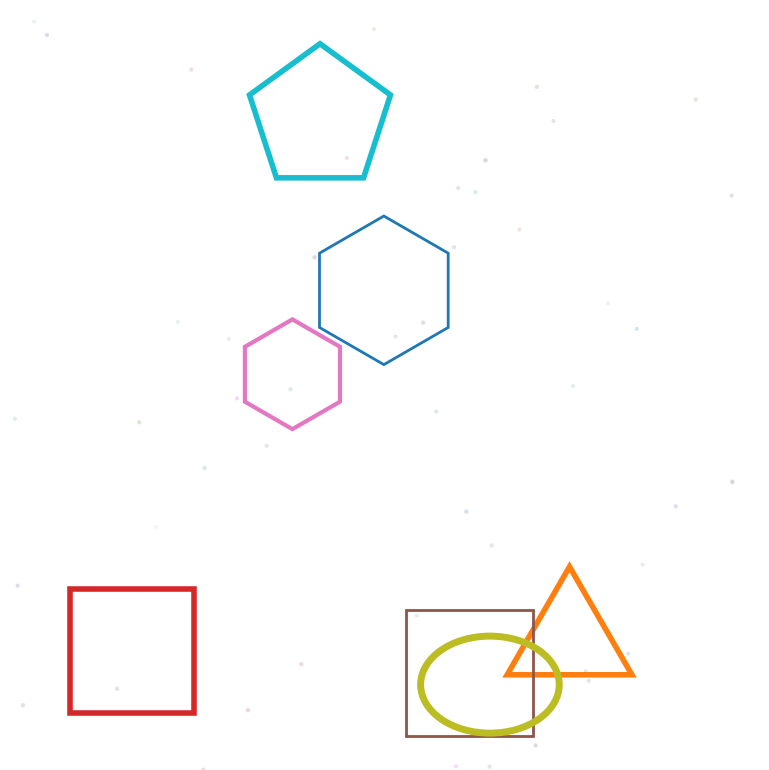[{"shape": "hexagon", "thickness": 1, "radius": 0.48, "center": [0.499, 0.623]}, {"shape": "triangle", "thickness": 2, "radius": 0.47, "center": [0.74, 0.17]}, {"shape": "square", "thickness": 2, "radius": 0.4, "center": [0.171, 0.154]}, {"shape": "square", "thickness": 1, "radius": 0.41, "center": [0.61, 0.126]}, {"shape": "hexagon", "thickness": 1.5, "radius": 0.36, "center": [0.38, 0.514]}, {"shape": "oval", "thickness": 2.5, "radius": 0.45, "center": [0.636, 0.111]}, {"shape": "pentagon", "thickness": 2, "radius": 0.48, "center": [0.416, 0.847]}]